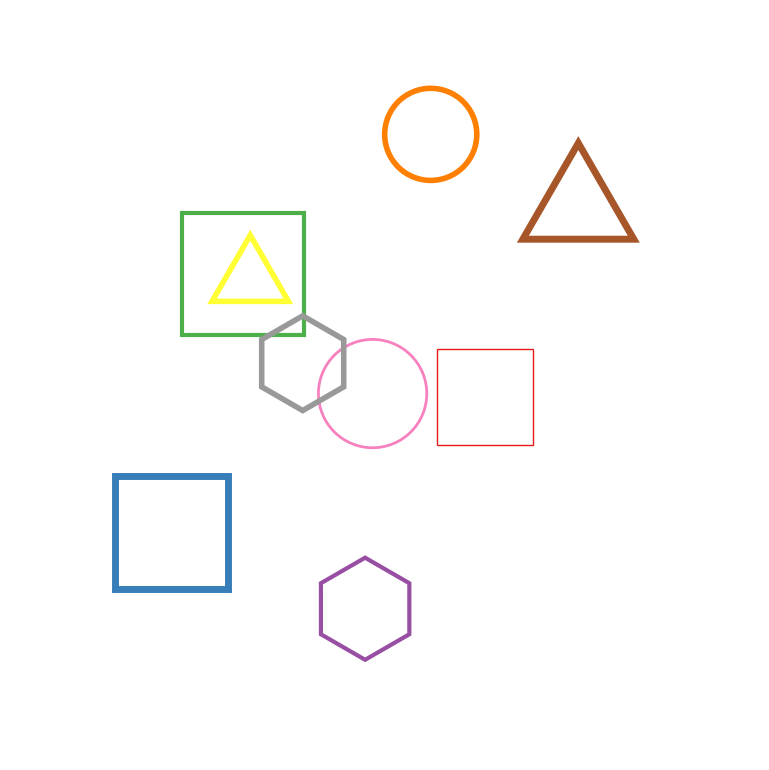[{"shape": "square", "thickness": 0.5, "radius": 0.31, "center": [0.63, 0.485]}, {"shape": "square", "thickness": 2.5, "radius": 0.37, "center": [0.223, 0.309]}, {"shape": "square", "thickness": 1.5, "radius": 0.39, "center": [0.316, 0.644]}, {"shape": "hexagon", "thickness": 1.5, "radius": 0.33, "center": [0.474, 0.209]}, {"shape": "circle", "thickness": 2, "radius": 0.3, "center": [0.559, 0.826]}, {"shape": "triangle", "thickness": 2, "radius": 0.29, "center": [0.325, 0.637]}, {"shape": "triangle", "thickness": 2.5, "radius": 0.42, "center": [0.751, 0.731]}, {"shape": "circle", "thickness": 1, "radius": 0.35, "center": [0.484, 0.489]}, {"shape": "hexagon", "thickness": 2, "radius": 0.31, "center": [0.393, 0.528]}]